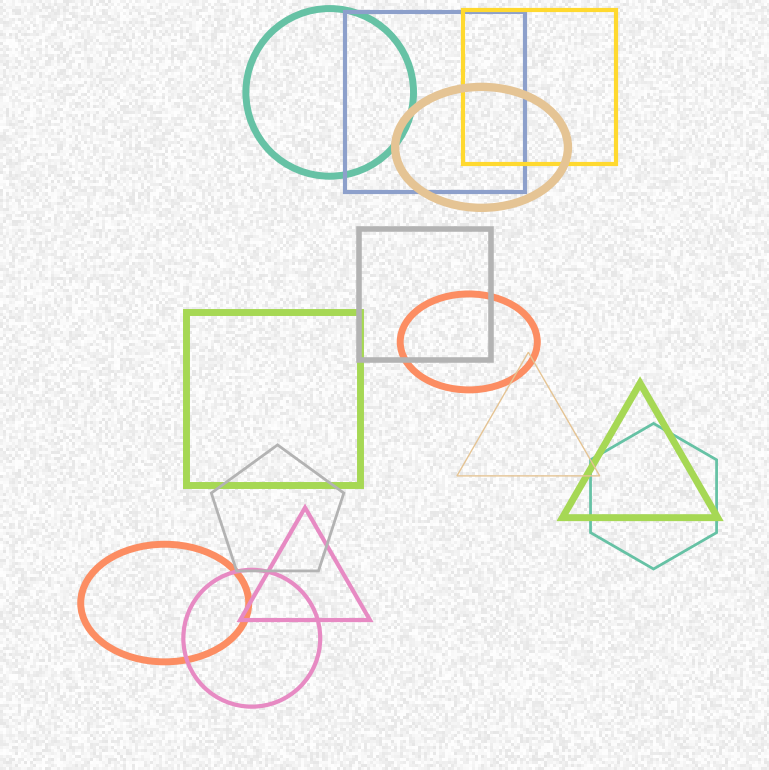[{"shape": "circle", "thickness": 2.5, "radius": 0.54, "center": [0.428, 0.88]}, {"shape": "hexagon", "thickness": 1, "radius": 0.47, "center": [0.849, 0.356]}, {"shape": "oval", "thickness": 2.5, "radius": 0.55, "center": [0.214, 0.217]}, {"shape": "oval", "thickness": 2.5, "radius": 0.45, "center": [0.609, 0.556]}, {"shape": "square", "thickness": 1.5, "radius": 0.58, "center": [0.565, 0.868]}, {"shape": "triangle", "thickness": 1.5, "radius": 0.49, "center": [0.396, 0.243]}, {"shape": "circle", "thickness": 1.5, "radius": 0.44, "center": [0.327, 0.171]}, {"shape": "triangle", "thickness": 2.5, "radius": 0.58, "center": [0.831, 0.386]}, {"shape": "square", "thickness": 2.5, "radius": 0.56, "center": [0.355, 0.483]}, {"shape": "square", "thickness": 1.5, "radius": 0.5, "center": [0.701, 0.887]}, {"shape": "triangle", "thickness": 0.5, "radius": 0.54, "center": [0.686, 0.435]}, {"shape": "oval", "thickness": 3, "radius": 0.56, "center": [0.625, 0.809]}, {"shape": "square", "thickness": 2, "radius": 0.43, "center": [0.552, 0.618]}, {"shape": "pentagon", "thickness": 1, "radius": 0.45, "center": [0.36, 0.332]}]